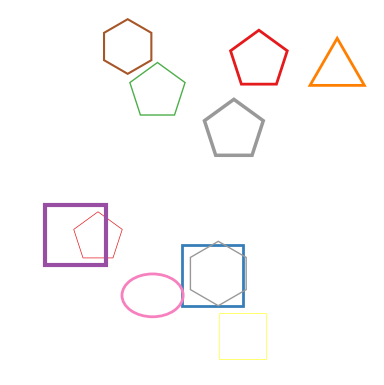[{"shape": "pentagon", "thickness": 2, "radius": 0.39, "center": [0.672, 0.844]}, {"shape": "pentagon", "thickness": 0.5, "radius": 0.33, "center": [0.255, 0.384]}, {"shape": "square", "thickness": 2, "radius": 0.39, "center": [0.552, 0.285]}, {"shape": "pentagon", "thickness": 1, "radius": 0.38, "center": [0.409, 0.762]}, {"shape": "square", "thickness": 3, "radius": 0.39, "center": [0.197, 0.389]}, {"shape": "triangle", "thickness": 2, "radius": 0.41, "center": [0.876, 0.819]}, {"shape": "square", "thickness": 0.5, "radius": 0.3, "center": [0.63, 0.127]}, {"shape": "hexagon", "thickness": 1.5, "radius": 0.35, "center": [0.332, 0.879]}, {"shape": "oval", "thickness": 2, "radius": 0.4, "center": [0.396, 0.233]}, {"shape": "hexagon", "thickness": 1, "radius": 0.42, "center": [0.567, 0.29]}, {"shape": "pentagon", "thickness": 2.5, "radius": 0.4, "center": [0.607, 0.662]}]